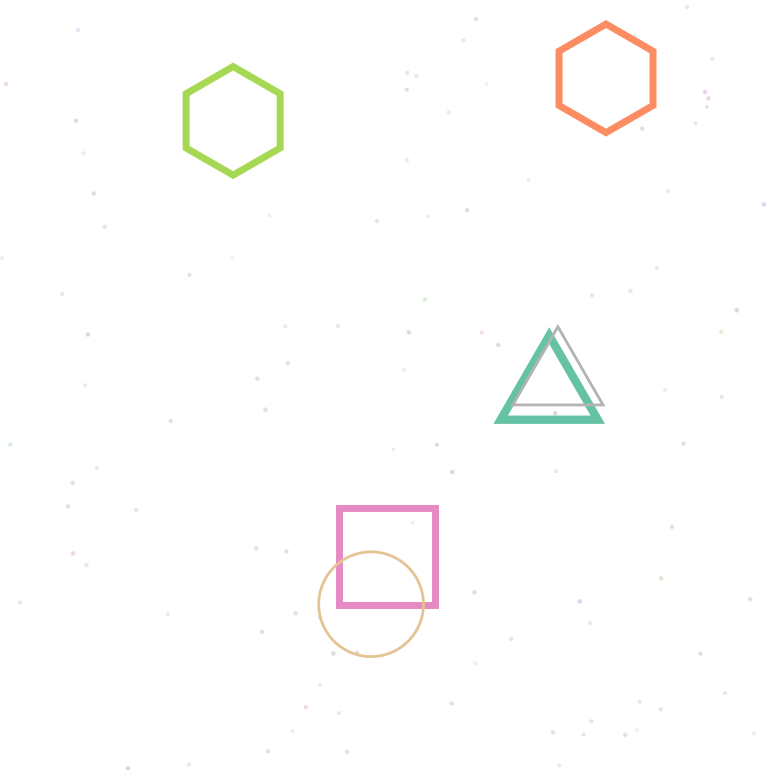[{"shape": "triangle", "thickness": 3, "radius": 0.36, "center": [0.713, 0.491]}, {"shape": "hexagon", "thickness": 2.5, "radius": 0.35, "center": [0.787, 0.898]}, {"shape": "square", "thickness": 2.5, "radius": 0.31, "center": [0.503, 0.278]}, {"shape": "hexagon", "thickness": 2.5, "radius": 0.35, "center": [0.303, 0.843]}, {"shape": "circle", "thickness": 1, "radius": 0.34, "center": [0.482, 0.215]}, {"shape": "triangle", "thickness": 1, "radius": 0.34, "center": [0.725, 0.508]}]